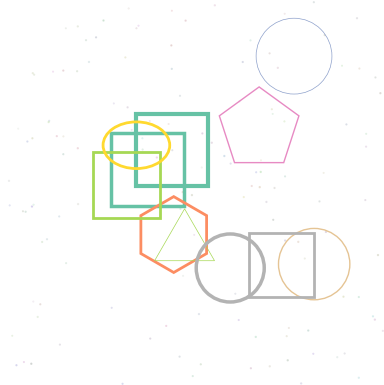[{"shape": "square", "thickness": 3, "radius": 0.47, "center": [0.448, 0.61]}, {"shape": "square", "thickness": 2.5, "radius": 0.48, "center": [0.384, 0.56]}, {"shape": "hexagon", "thickness": 2, "radius": 0.49, "center": [0.451, 0.391]}, {"shape": "circle", "thickness": 0.5, "radius": 0.49, "center": [0.764, 0.854]}, {"shape": "pentagon", "thickness": 1, "radius": 0.54, "center": [0.673, 0.666]}, {"shape": "triangle", "thickness": 0.5, "radius": 0.45, "center": [0.479, 0.368]}, {"shape": "square", "thickness": 2, "radius": 0.43, "center": [0.329, 0.52]}, {"shape": "oval", "thickness": 2, "radius": 0.43, "center": [0.354, 0.623]}, {"shape": "circle", "thickness": 1, "radius": 0.46, "center": [0.816, 0.314]}, {"shape": "circle", "thickness": 2.5, "radius": 0.44, "center": [0.598, 0.304]}, {"shape": "square", "thickness": 2, "radius": 0.42, "center": [0.732, 0.312]}]